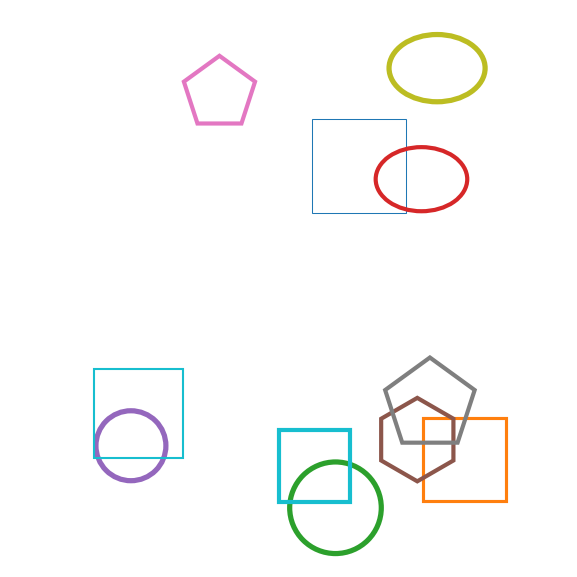[{"shape": "square", "thickness": 0.5, "radius": 0.41, "center": [0.622, 0.712]}, {"shape": "square", "thickness": 1.5, "radius": 0.36, "center": [0.804, 0.203]}, {"shape": "circle", "thickness": 2.5, "radius": 0.4, "center": [0.581, 0.12]}, {"shape": "oval", "thickness": 2, "radius": 0.4, "center": [0.73, 0.689]}, {"shape": "circle", "thickness": 2.5, "radius": 0.3, "center": [0.227, 0.227]}, {"shape": "hexagon", "thickness": 2, "radius": 0.36, "center": [0.723, 0.238]}, {"shape": "pentagon", "thickness": 2, "radius": 0.32, "center": [0.38, 0.838]}, {"shape": "pentagon", "thickness": 2, "radius": 0.41, "center": [0.744, 0.299]}, {"shape": "oval", "thickness": 2.5, "radius": 0.42, "center": [0.757, 0.881]}, {"shape": "square", "thickness": 2, "radius": 0.31, "center": [0.545, 0.192]}, {"shape": "square", "thickness": 1, "radius": 0.39, "center": [0.24, 0.283]}]